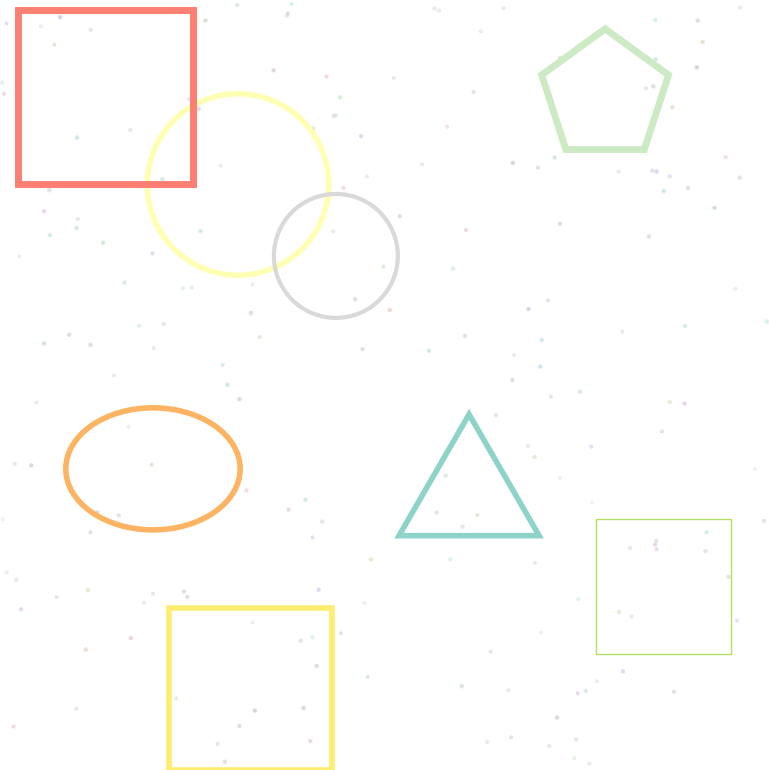[{"shape": "triangle", "thickness": 2, "radius": 0.53, "center": [0.609, 0.357]}, {"shape": "circle", "thickness": 2, "radius": 0.59, "center": [0.309, 0.76]}, {"shape": "square", "thickness": 2.5, "radius": 0.57, "center": [0.137, 0.874]}, {"shape": "oval", "thickness": 2, "radius": 0.57, "center": [0.199, 0.391]}, {"shape": "square", "thickness": 0.5, "radius": 0.44, "center": [0.861, 0.238]}, {"shape": "circle", "thickness": 1.5, "radius": 0.4, "center": [0.436, 0.668]}, {"shape": "pentagon", "thickness": 2.5, "radius": 0.43, "center": [0.786, 0.876]}, {"shape": "square", "thickness": 2, "radius": 0.53, "center": [0.325, 0.105]}]